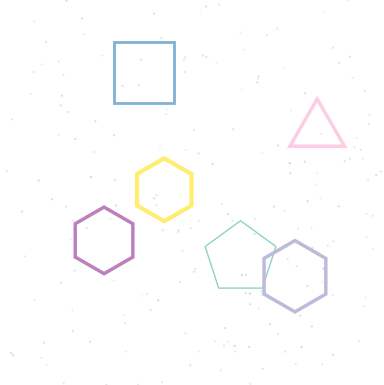[{"shape": "pentagon", "thickness": 1, "radius": 0.48, "center": [0.625, 0.33]}, {"shape": "hexagon", "thickness": 2.5, "radius": 0.46, "center": [0.766, 0.283]}, {"shape": "square", "thickness": 2, "radius": 0.39, "center": [0.374, 0.812]}, {"shape": "triangle", "thickness": 2.5, "radius": 0.41, "center": [0.824, 0.661]}, {"shape": "hexagon", "thickness": 2.5, "radius": 0.43, "center": [0.27, 0.376]}, {"shape": "hexagon", "thickness": 3, "radius": 0.41, "center": [0.427, 0.507]}]